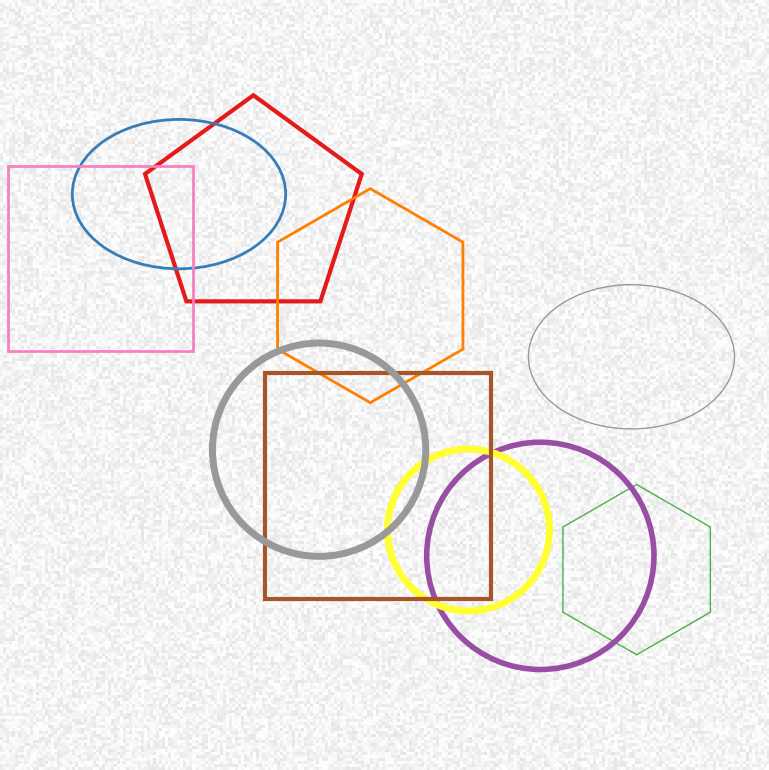[{"shape": "pentagon", "thickness": 1.5, "radius": 0.74, "center": [0.329, 0.728]}, {"shape": "oval", "thickness": 1, "radius": 0.69, "center": [0.232, 0.748]}, {"shape": "hexagon", "thickness": 0.5, "radius": 0.55, "center": [0.827, 0.26]}, {"shape": "circle", "thickness": 2, "radius": 0.74, "center": [0.702, 0.278]}, {"shape": "hexagon", "thickness": 1, "radius": 0.7, "center": [0.481, 0.616]}, {"shape": "circle", "thickness": 2.5, "radius": 0.53, "center": [0.608, 0.312]}, {"shape": "square", "thickness": 1.5, "radius": 0.73, "center": [0.49, 0.369]}, {"shape": "square", "thickness": 1, "radius": 0.6, "center": [0.13, 0.664]}, {"shape": "oval", "thickness": 0.5, "radius": 0.67, "center": [0.82, 0.537]}, {"shape": "circle", "thickness": 2.5, "radius": 0.69, "center": [0.414, 0.416]}]